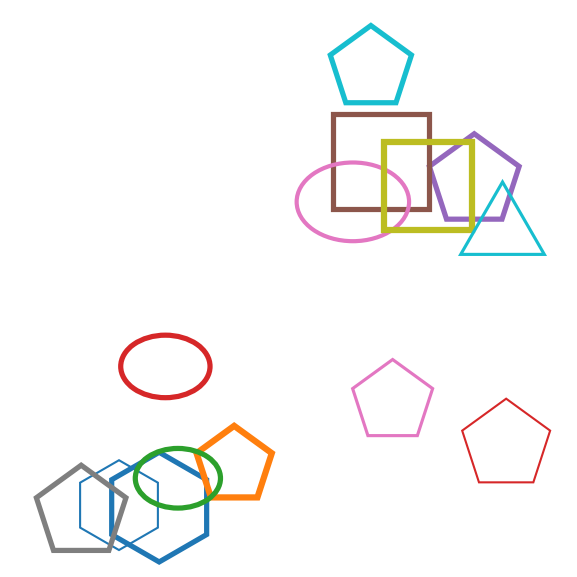[{"shape": "hexagon", "thickness": 2.5, "radius": 0.47, "center": [0.276, 0.121]}, {"shape": "hexagon", "thickness": 1, "radius": 0.39, "center": [0.206, 0.124]}, {"shape": "pentagon", "thickness": 3, "radius": 0.34, "center": [0.405, 0.193]}, {"shape": "oval", "thickness": 2.5, "radius": 0.37, "center": [0.308, 0.171]}, {"shape": "oval", "thickness": 2.5, "radius": 0.39, "center": [0.286, 0.365]}, {"shape": "pentagon", "thickness": 1, "radius": 0.4, "center": [0.876, 0.229]}, {"shape": "pentagon", "thickness": 2.5, "radius": 0.41, "center": [0.821, 0.686]}, {"shape": "square", "thickness": 2.5, "radius": 0.41, "center": [0.66, 0.72]}, {"shape": "pentagon", "thickness": 1.5, "radius": 0.36, "center": [0.68, 0.304]}, {"shape": "oval", "thickness": 2, "radius": 0.49, "center": [0.611, 0.65]}, {"shape": "pentagon", "thickness": 2.5, "radius": 0.41, "center": [0.141, 0.112]}, {"shape": "square", "thickness": 3, "radius": 0.38, "center": [0.74, 0.678]}, {"shape": "triangle", "thickness": 1.5, "radius": 0.42, "center": [0.87, 0.6]}, {"shape": "pentagon", "thickness": 2.5, "radius": 0.37, "center": [0.642, 0.881]}]